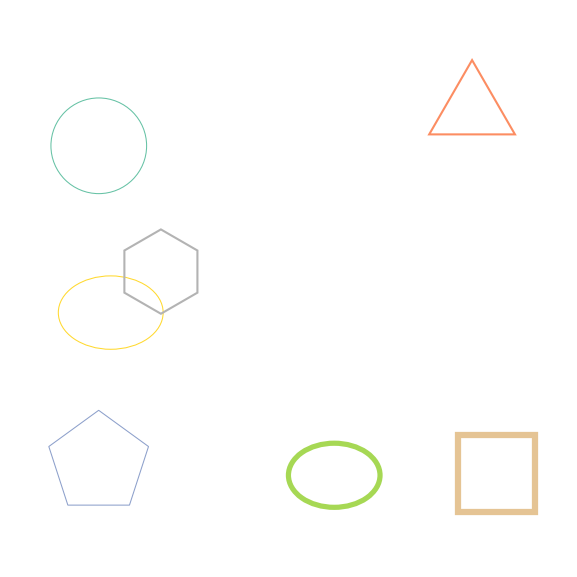[{"shape": "circle", "thickness": 0.5, "radius": 0.41, "center": [0.171, 0.747]}, {"shape": "triangle", "thickness": 1, "radius": 0.43, "center": [0.817, 0.809]}, {"shape": "pentagon", "thickness": 0.5, "radius": 0.45, "center": [0.171, 0.198]}, {"shape": "oval", "thickness": 2.5, "radius": 0.4, "center": [0.579, 0.176]}, {"shape": "oval", "thickness": 0.5, "radius": 0.45, "center": [0.192, 0.458]}, {"shape": "square", "thickness": 3, "radius": 0.33, "center": [0.86, 0.179]}, {"shape": "hexagon", "thickness": 1, "radius": 0.37, "center": [0.279, 0.529]}]